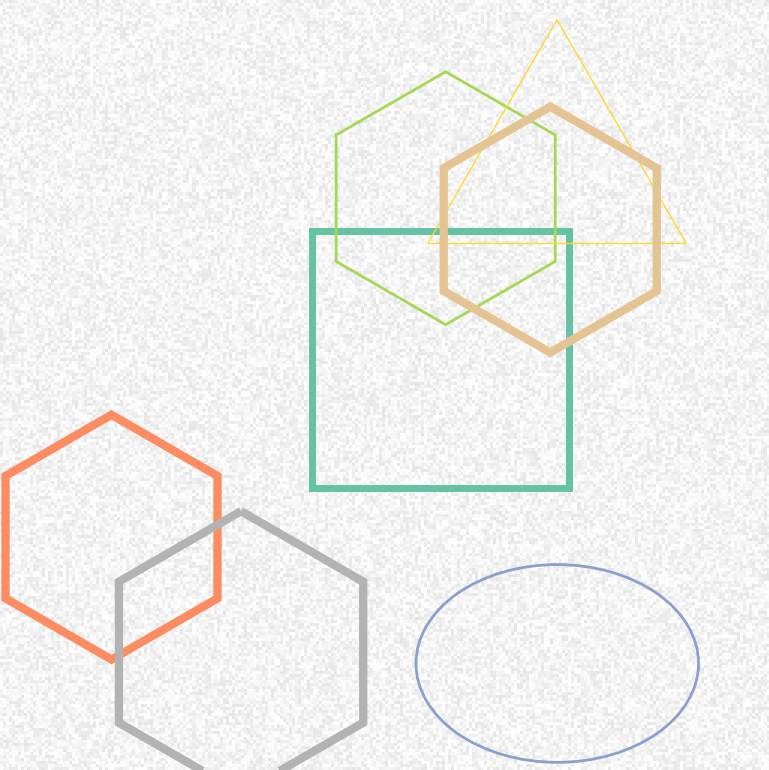[{"shape": "square", "thickness": 2.5, "radius": 0.84, "center": [0.572, 0.533]}, {"shape": "hexagon", "thickness": 3, "radius": 0.79, "center": [0.145, 0.302]}, {"shape": "oval", "thickness": 1, "radius": 0.92, "center": [0.724, 0.138]}, {"shape": "hexagon", "thickness": 1, "radius": 0.82, "center": [0.579, 0.743]}, {"shape": "triangle", "thickness": 0.5, "radius": 0.97, "center": [0.723, 0.781]}, {"shape": "hexagon", "thickness": 3, "radius": 0.8, "center": [0.715, 0.702]}, {"shape": "hexagon", "thickness": 3, "radius": 0.92, "center": [0.313, 0.153]}]